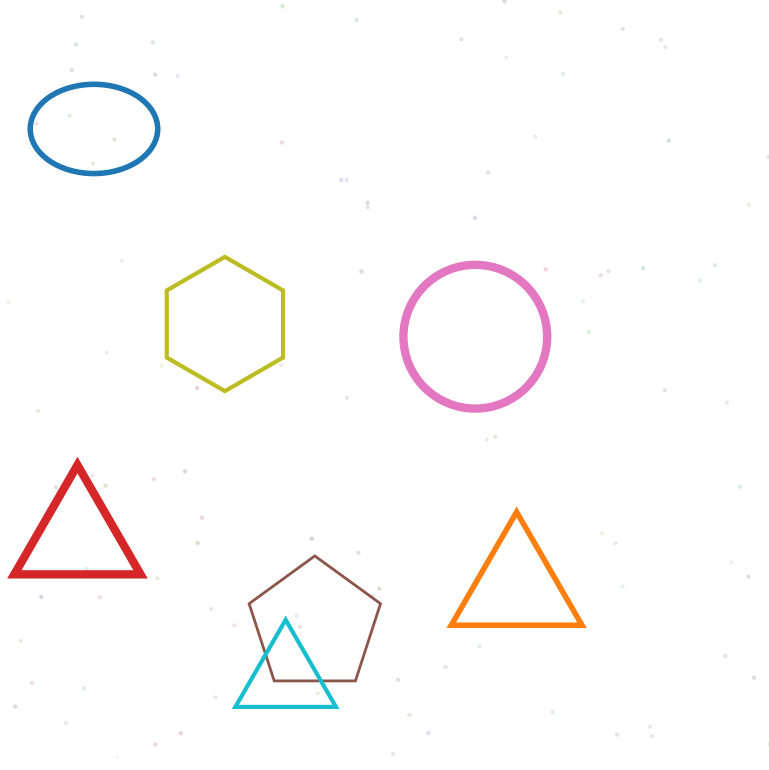[{"shape": "oval", "thickness": 2, "radius": 0.41, "center": [0.122, 0.833]}, {"shape": "triangle", "thickness": 2, "radius": 0.49, "center": [0.671, 0.237]}, {"shape": "triangle", "thickness": 3, "radius": 0.47, "center": [0.101, 0.301]}, {"shape": "pentagon", "thickness": 1, "radius": 0.45, "center": [0.409, 0.188]}, {"shape": "circle", "thickness": 3, "radius": 0.47, "center": [0.617, 0.563]}, {"shape": "hexagon", "thickness": 1.5, "radius": 0.44, "center": [0.292, 0.579]}, {"shape": "triangle", "thickness": 1.5, "radius": 0.38, "center": [0.371, 0.12]}]